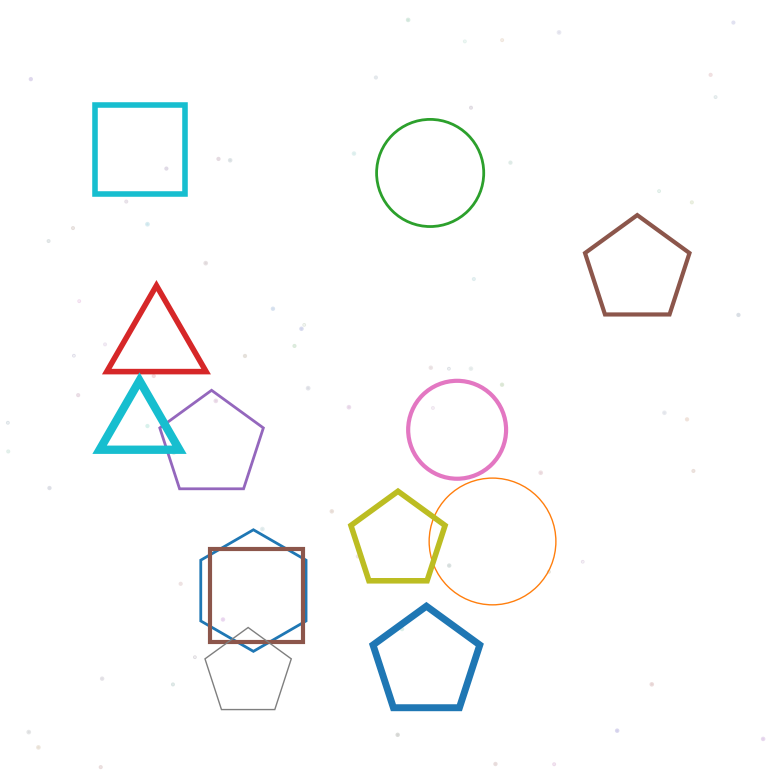[{"shape": "pentagon", "thickness": 2.5, "radius": 0.36, "center": [0.554, 0.14]}, {"shape": "hexagon", "thickness": 1, "radius": 0.39, "center": [0.329, 0.233]}, {"shape": "circle", "thickness": 0.5, "radius": 0.41, "center": [0.64, 0.297]}, {"shape": "circle", "thickness": 1, "radius": 0.35, "center": [0.559, 0.775]}, {"shape": "triangle", "thickness": 2, "radius": 0.37, "center": [0.203, 0.555]}, {"shape": "pentagon", "thickness": 1, "radius": 0.35, "center": [0.275, 0.422]}, {"shape": "pentagon", "thickness": 1.5, "radius": 0.36, "center": [0.828, 0.649]}, {"shape": "square", "thickness": 1.5, "radius": 0.3, "center": [0.333, 0.227]}, {"shape": "circle", "thickness": 1.5, "radius": 0.32, "center": [0.594, 0.442]}, {"shape": "pentagon", "thickness": 0.5, "radius": 0.29, "center": [0.322, 0.126]}, {"shape": "pentagon", "thickness": 2, "radius": 0.32, "center": [0.517, 0.298]}, {"shape": "square", "thickness": 2, "radius": 0.29, "center": [0.182, 0.806]}, {"shape": "triangle", "thickness": 3, "radius": 0.3, "center": [0.181, 0.446]}]